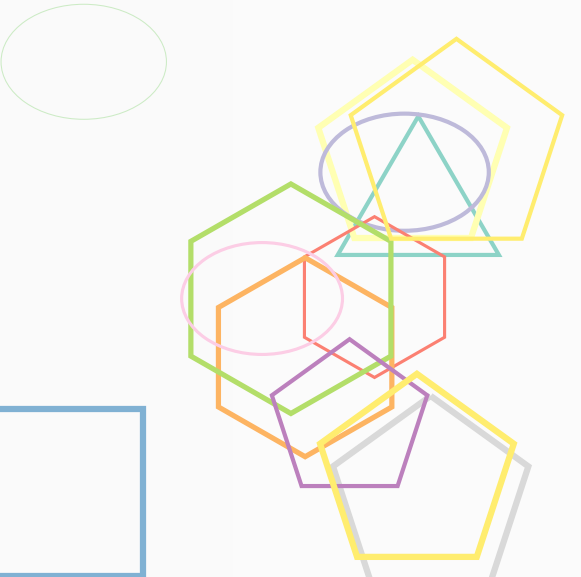[{"shape": "triangle", "thickness": 2, "radius": 0.8, "center": [0.72, 0.638]}, {"shape": "pentagon", "thickness": 3, "radius": 0.85, "center": [0.71, 0.725]}, {"shape": "oval", "thickness": 2, "radius": 0.72, "center": [0.696, 0.701]}, {"shape": "hexagon", "thickness": 1.5, "radius": 0.7, "center": [0.644, 0.485]}, {"shape": "square", "thickness": 3, "radius": 0.73, "center": [0.1, 0.146]}, {"shape": "hexagon", "thickness": 2.5, "radius": 0.86, "center": [0.525, 0.381]}, {"shape": "hexagon", "thickness": 2.5, "radius": 0.99, "center": [0.5, 0.482]}, {"shape": "oval", "thickness": 1.5, "radius": 0.69, "center": [0.451, 0.482]}, {"shape": "pentagon", "thickness": 3, "radius": 0.88, "center": [0.741, 0.137]}, {"shape": "pentagon", "thickness": 2, "radius": 0.7, "center": [0.601, 0.271]}, {"shape": "oval", "thickness": 0.5, "radius": 0.71, "center": [0.144, 0.892]}, {"shape": "pentagon", "thickness": 2, "radius": 0.96, "center": [0.785, 0.741]}, {"shape": "pentagon", "thickness": 3, "radius": 0.88, "center": [0.717, 0.177]}]